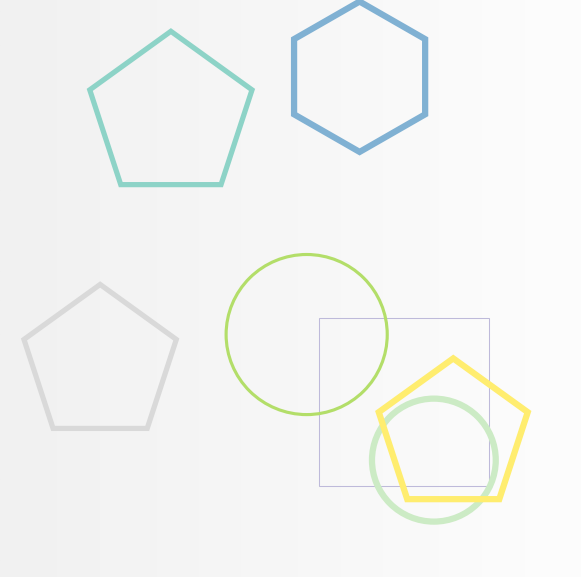[{"shape": "pentagon", "thickness": 2.5, "radius": 0.73, "center": [0.294, 0.798]}, {"shape": "square", "thickness": 0.5, "radius": 0.73, "center": [0.695, 0.304]}, {"shape": "hexagon", "thickness": 3, "radius": 0.65, "center": [0.619, 0.866]}, {"shape": "circle", "thickness": 1.5, "radius": 0.69, "center": [0.528, 0.42]}, {"shape": "pentagon", "thickness": 2.5, "radius": 0.69, "center": [0.172, 0.369]}, {"shape": "circle", "thickness": 3, "radius": 0.53, "center": [0.746, 0.202]}, {"shape": "pentagon", "thickness": 3, "radius": 0.67, "center": [0.78, 0.244]}]